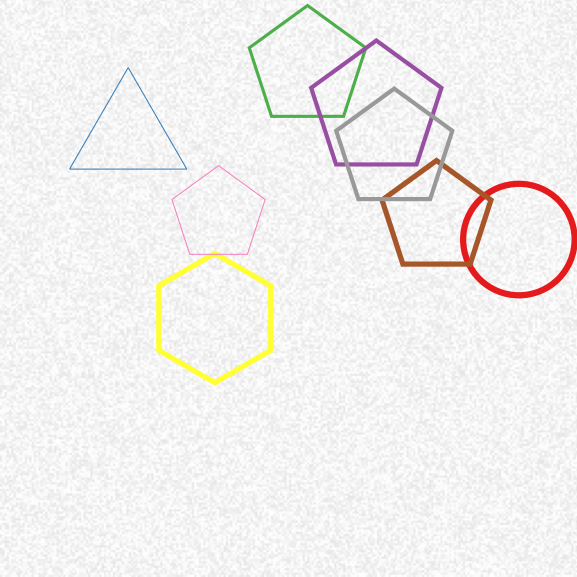[{"shape": "circle", "thickness": 3, "radius": 0.48, "center": [0.899, 0.584]}, {"shape": "triangle", "thickness": 0.5, "radius": 0.59, "center": [0.222, 0.765]}, {"shape": "pentagon", "thickness": 1.5, "radius": 0.53, "center": [0.533, 0.884]}, {"shape": "pentagon", "thickness": 2, "radius": 0.59, "center": [0.652, 0.81]}, {"shape": "hexagon", "thickness": 2.5, "radius": 0.56, "center": [0.372, 0.448]}, {"shape": "pentagon", "thickness": 2.5, "radius": 0.5, "center": [0.756, 0.622]}, {"shape": "pentagon", "thickness": 0.5, "radius": 0.42, "center": [0.378, 0.627]}, {"shape": "pentagon", "thickness": 2, "radius": 0.53, "center": [0.683, 0.74]}]